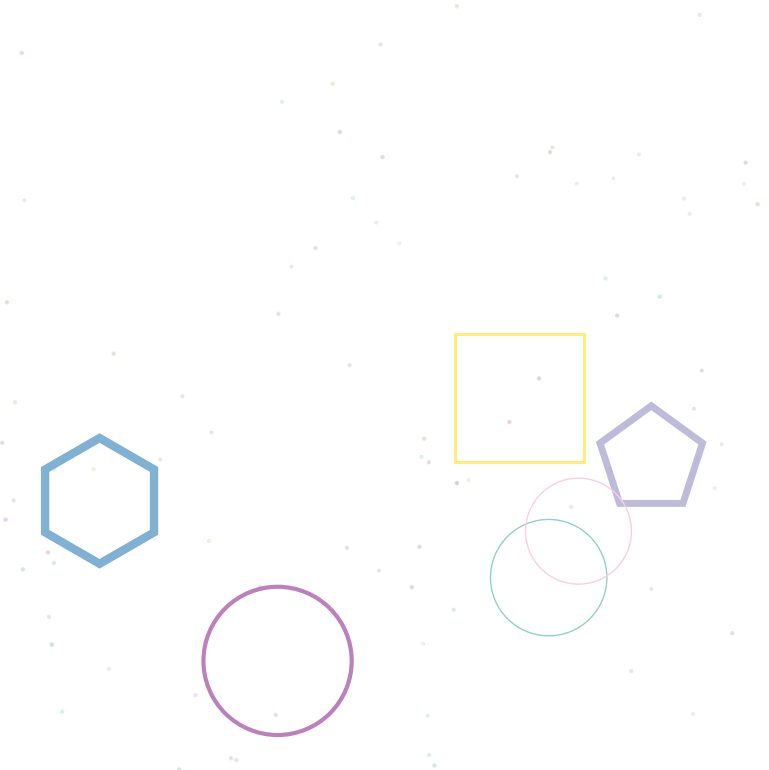[{"shape": "circle", "thickness": 0.5, "radius": 0.38, "center": [0.713, 0.25]}, {"shape": "pentagon", "thickness": 2.5, "radius": 0.35, "center": [0.846, 0.403]}, {"shape": "hexagon", "thickness": 3, "radius": 0.41, "center": [0.129, 0.349]}, {"shape": "circle", "thickness": 0.5, "radius": 0.34, "center": [0.751, 0.31]}, {"shape": "circle", "thickness": 1.5, "radius": 0.48, "center": [0.36, 0.142]}, {"shape": "square", "thickness": 1, "radius": 0.42, "center": [0.675, 0.483]}]